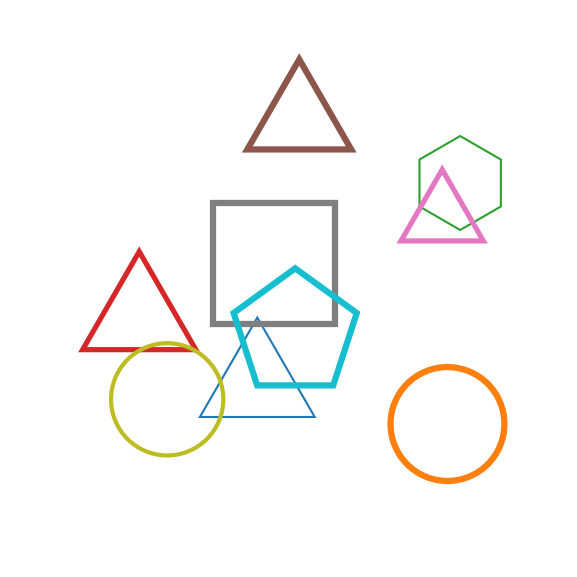[{"shape": "triangle", "thickness": 1, "radius": 0.57, "center": [0.446, 0.334]}, {"shape": "circle", "thickness": 3, "radius": 0.49, "center": [0.775, 0.265]}, {"shape": "hexagon", "thickness": 1, "radius": 0.41, "center": [0.797, 0.682]}, {"shape": "triangle", "thickness": 2.5, "radius": 0.57, "center": [0.241, 0.45]}, {"shape": "triangle", "thickness": 3, "radius": 0.52, "center": [0.518, 0.792]}, {"shape": "triangle", "thickness": 2.5, "radius": 0.41, "center": [0.766, 0.623]}, {"shape": "square", "thickness": 3, "radius": 0.53, "center": [0.475, 0.543]}, {"shape": "circle", "thickness": 2, "radius": 0.49, "center": [0.29, 0.308]}, {"shape": "pentagon", "thickness": 3, "radius": 0.56, "center": [0.511, 0.422]}]